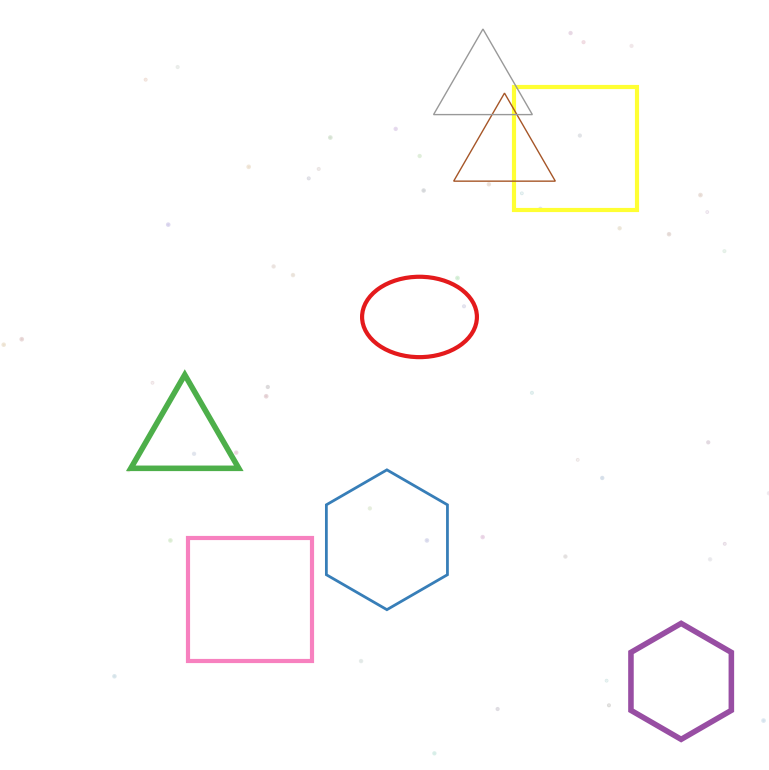[{"shape": "oval", "thickness": 1.5, "radius": 0.37, "center": [0.545, 0.588]}, {"shape": "hexagon", "thickness": 1, "radius": 0.45, "center": [0.502, 0.299]}, {"shape": "triangle", "thickness": 2, "radius": 0.4, "center": [0.24, 0.432]}, {"shape": "hexagon", "thickness": 2, "radius": 0.38, "center": [0.885, 0.115]}, {"shape": "square", "thickness": 1.5, "radius": 0.4, "center": [0.747, 0.807]}, {"shape": "triangle", "thickness": 0.5, "radius": 0.38, "center": [0.655, 0.803]}, {"shape": "square", "thickness": 1.5, "radius": 0.4, "center": [0.325, 0.221]}, {"shape": "triangle", "thickness": 0.5, "radius": 0.37, "center": [0.627, 0.888]}]